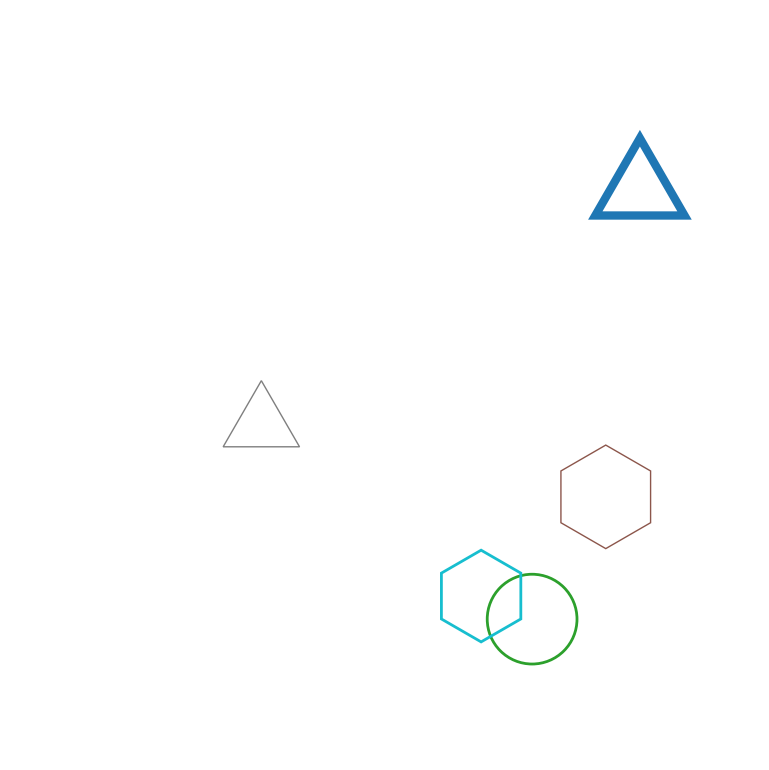[{"shape": "triangle", "thickness": 3, "radius": 0.33, "center": [0.831, 0.754]}, {"shape": "circle", "thickness": 1, "radius": 0.29, "center": [0.691, 0.196]}, {"shape": "hexagon", "thickness": 0.5, "radius": 0.34, "center": [0.787, 0.355]}, {"shape": "triangle", "thickness": 0.5, "radius": 0.29, "center": [0.339, 0.448]}, {"shape": "hexagon", "thickness": 1, "radius": 0.3, "center": [0.625, 0.226]}]